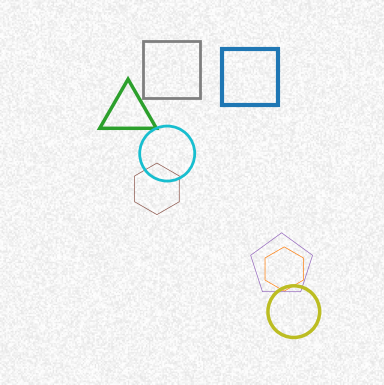[{"shape": "square", "thickness": 3, "radius": 0.36, "center": [0.649, 0.8]}, {"shape": "hexagon", "thickness": 0.5, "radius": 0.29, "center": [0.738, 0.301]}, {"shape": "triangle", "thickness": 2.5, "radius": 0.43, "center": [0.333, 0.709]}, {"shape": "pentagon", "thickness": 0.5, "radius": 0.42, "center": [0.731, 0.311]}, {"shape": "hexagon", "thickness": 0.5, "radius": 0.33, "center": [0.408, 0.509]}, {"shape": "square", "thickness": 2, "radius": 0.37, "center": [0.445, 0.818]}, {"shape": "circle", "thickness": 2.5, "radius": 0.34, "center": [0.763, 0.191]}, {"shape": "circle", "thickness": 2, "radius": 0.36, "center": [0.434, 0.601]}]